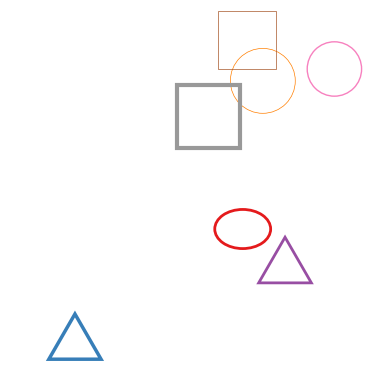[{"shape": "oval", "thickness": 2, "radius": 0.36, "center": [0.63, 0.405]}, {"shape": "triangle", "thickness": 2.5, "radius": 0.39, "center": [0.195, 0.106]}, {"shape": "triangle", "thickness": 2, "radius": 0.39, "center": [0.74, 0.305]}, {"shape": "circle", "thickness": 0.5, "radius": 0.42, "center": [0.683, 0.79]}, {"shape": "square", "thickness": 0.5, "radius": 0.38, "center": [0.642, 0.896]}, {"shape": "circle", "thickness": 1, "radius": 0.35, "center": [0.869, 0.821]}, {"shape": "square", "thickness": 3, "radius": 0.41, "center": [0.543, 0.698]}]